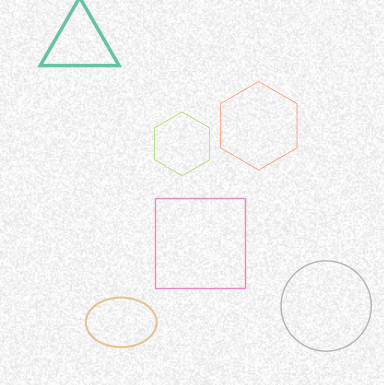[{"shape": "triangle", "thickness": 2.5, "radius": 0.59, "center": [0.207, 0.889]}, {"shape": "hexagon", "thickness": 0.5, "radius": 0.57, "center": [0.672, 0.673]}, {"shape": "square", "thickness": 1, "radius": 0.59, "center": [0.519, 0.369]}, {"shape": "hexagon", "thickness": 0.5, "radius": 0.41, "center": [0.473, 0.626]}, {"shape": "oval", "thickness": 1.5, "radius": 0.46, "center": [0.315, 0.163]}, {"shape": "circle", "thickness": 1, "radius": 0.59, "center": [0.847, 0.205]}]